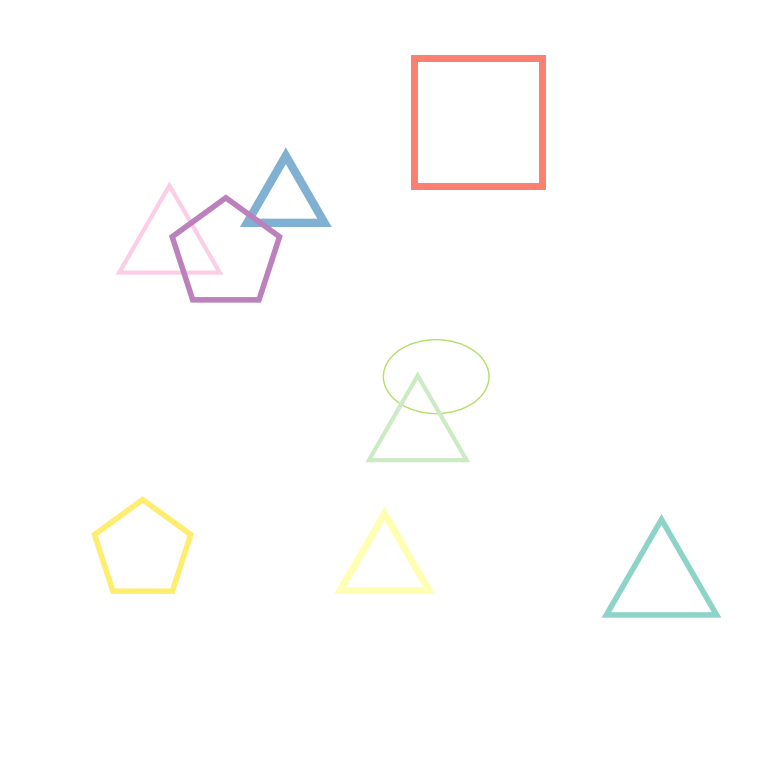[{"shape": "triangle", "thickness": 2, "radius": 0.41, "center": [0.859, 0.243]}, {"shape": "triangle", "thickness": 2.5, "radius": 0.33, "center": [0.499, 0.267]}, {"shape": "square", "thickness": 2.5, "radius": 0.42, "center": [0.621, 0.841]}, {"shape": "triangle", "thickness": 3, "radius": 0.29, "center": [0.371, 0.74]}, {"shape": "oval", "thickness": 0.5, "radius": 0.34, "center": [0.566, 0.511]}, {"shape": "triangle", "thickness": 1.5, "radius": 0.38, "center": [0.22, 0.684]}, {"shape": "pentagon", "thickness": 2, "radius": 0.37, "center": [0.293, 0.67]}, {"shape": "triangle", "thickness": 1.5, "radius": 0.37, "center": [0.543, 0.439]}, {"shape": "pentagon", "thickness": 2, "radius": 0.33, "center": [0.185, 0.285]}]